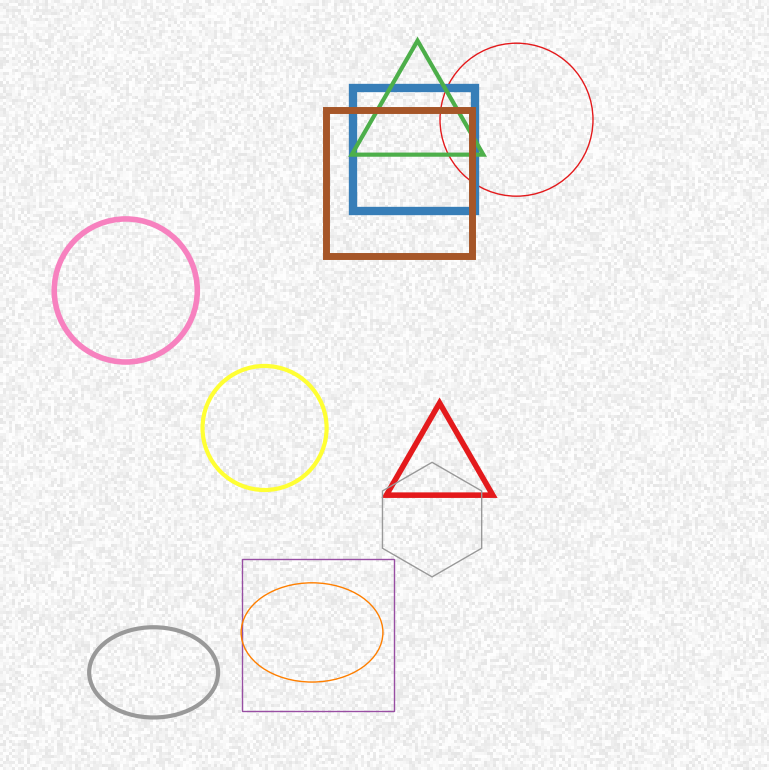[{"shape": "circle", "thickness": 0.5, "radius": 0.5, "center": [0.671, 0.845]}, {"shape": "triangle", "thickness": 2, "radius": 0.4, "center": [0.571, 0.397]}, {"shape": "square", "thickness": 3, "radius": 0.4, "center": [0.538, 0.806]}, {"shape": "triangle", "thickness": 1.5, "radius": 0.49, "center": [0.542, 0.848]}, {"shape": "square", "thickness": 0.5, "radius": 0.49, "center": [0.413, 0.175]}, {"shape": "oval", "thickness": 0.5, "radius": 0.46, "center": [0.405, 0.179]}, {"shape": "circle", "thickness": 1.5, "radius": 0.4, "center": [0.344, 0.444]}, {"shape": "square", "thickness": 2.5, "radius": 0.47, "center": [0.518, 0.763]}, {"shape": "circle", "thickness": 2, "radius": 0.46, "center": [0.163, 0.623]}, {"shape": "hexagon", "thickness": 0.5, "radius": 0.37, "center": [0.561, 0.325]}, {"shape": "oval", "thickness": 1.5, "radius": 0.42, "center": [0.2, 0.127]}]